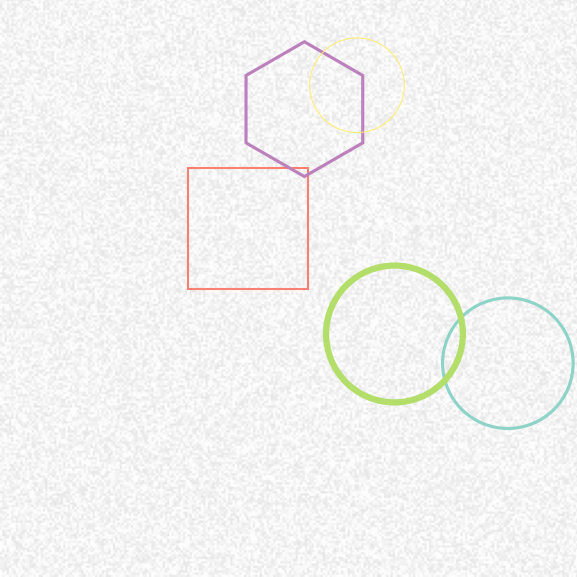[{"shape": "circle", "thickness": 1.5, "radius": 0.57, "center": [0.879, 0.37]}, {"shape": "square", "thickness": 1, "radius": 0.52, "center": [0.43, 0.604]}, {"shape": "circle", "thickness": 3, "radius": 0.59, "center": [0.683, 0.421]}, {"shape": "hexagon", "thickness": 1.5, "radius": 0.58, "center": [0.527, 0.81]}, {"shape": "circle", "thickness": 0.5, "radius": 0.41, "center": [0.618, 0.852]}]